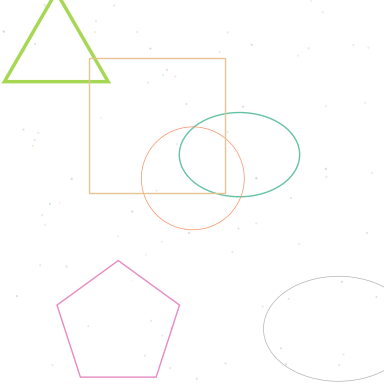[{"shape": "oval", "thickness": 1, "radius": 0.78, "center": [0.622, 0.598]}, {"shape": "circle", "thickness": 0.5, "radius": 0.67, "center": [0.501, 0.537]}, {"shape": "pentagon", "thickness": 1, "radius": 0.84, "center": [0.307, 0.156]}, {"shape": "triangle", "thickness": 2.5, "radius": 0.78, "center": [0.146, 0.866]}, {"shape": "square", "thickness": 1, "radius": 0.88, "center": [0.408, 0.674]}, {"shape": "oval", "thickness": 0.5, "radius": 0.97, "center": [0.879, 0.146]}]